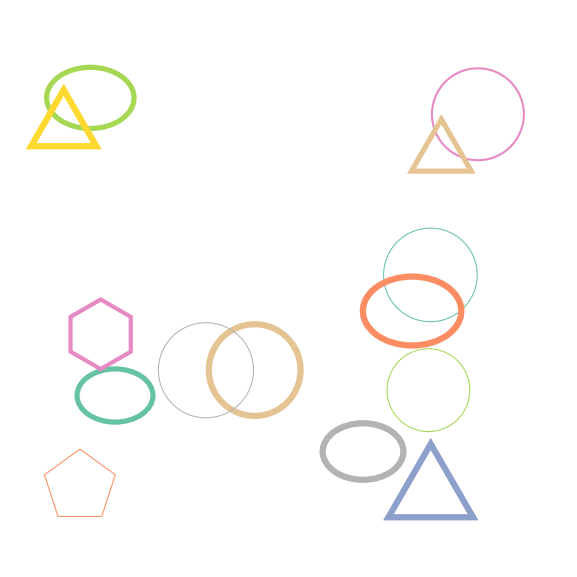[{"shape": "circle", "thickness": 0.5, "radius": 0.41, "center": [0.745, 0.523]}, {"shape": "oval", "thickness": 2.5, "radius": 0.33, "center": [0.199, 0.314]}, {"shape": "pentagon", "thickness": 0.5, "radius": 0.32, "center": [0.138, 0.157]}, {"shape": "oval", "thickness": 3, "radius": 0.43, "center": [0.714, 0.461]}, {"shape": "triangle", "thickness": 3, "radius": 0.42, "center": [0.746, 0.146]}, {"shape": "circle", "thickness": 1, "radius": 0.4, "center": [0.828, 0.801]}, {"shape": "hexagon", "thickness": 2, "radius": 0.3, "center": [0.174, 0.42]}, {"shape": "oval", "thickness": 2.5, "radius": 0.38, "center": [0.156, 0.83]}, {"shape": "circle", "thickness": 0.5, "radius": 0.36, "center": [0.742, 0.324]}, {"shape": "triangle", "thickness": 3, "radius": 0.33, "center": [0.11, 0.779]}, {"shape": "circle", "thickness": 3, "radius": 0.4, "center": [0.441, 0.358]}, {"shape": "triangle", "thickness": 2.5, "radius": 0.3, "center": [0.764, 0.733]}, {"shape": "circle", "thickness": 0.5, "radius": 0.41, "center": [0.357, 0.358]}, {"shape": "oval", "thickness": 3, "radius": 0.35, "center": [0.629, 0.217]}]